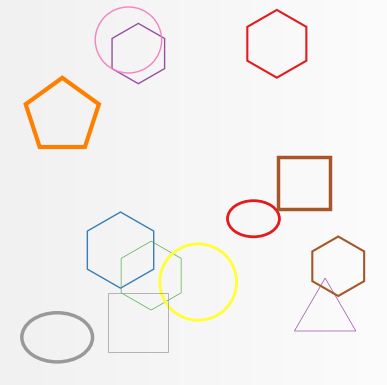[{"shape": "hexagon", "thickness": 1.5, "radius": 0.44, "center": [0.714, 0.886]}, {"shape": "oval", "thickness": 2, "radius": 0.33, "center": [0.654, 0.432]}, {"shape": "hexagon", "thickness": 1, "radius": 0.49, "center": [0.311, 0.35]}, {"shape": "hexagon", "thickness": 0.5, "radius": 0.45, "center": [0.39, 0.284]}, {"shape": "triangle", "thickness": 0.5, "radius": 0.46, "center": [0.839, 0.186]}, {"shape": "hexagon", "thickness": 1, "radius": 0.39, "center": [0.357, 0.861]}, {"shape": "pentagon", "thickness": 3, "radius": 0.5, "center": [0.161, 0.699]}, {"shape": "circle", "thickness": 2, "radius": 0.5, "center": [0.511, 0.267]}, {"shape": "square", "thickness": 2.5, "radius": 0.34, "center": [0.785, 0.525]}, {"shape": "hexagon", "thickness": 1.5, "radius": 0.39, "center": [0.873, 0.308]}, {"shape": "circle", "thickness": 1, "radius": 0.43, "center": [0.331, 0.896]}, {"shape": "oval", "thickness": 2.5, "radius": 0.46, "center": [0.148, 0.124]}, {"shape": "square", "thickness": 0.5, "radius": 0.39, "center": [0.357, 0.162]}]